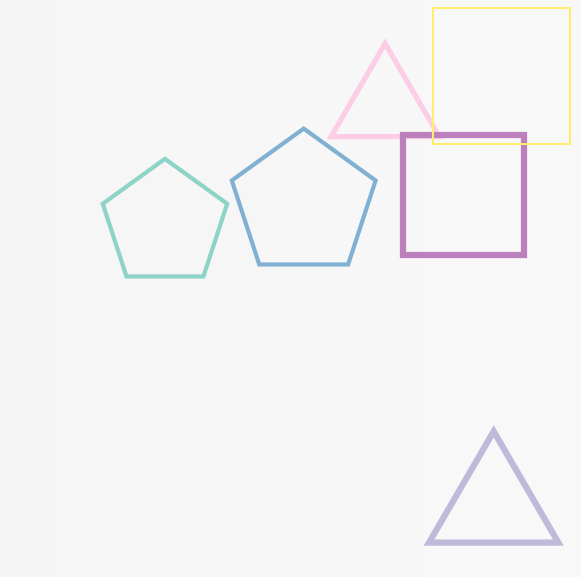[{"shape": "pentagon", "thickness": 2, "radius": 0.56, "center": [0.284, 0.611]}, {"shape": "triangle", "thickness": 3, "radius": 0.64, "center": [0.849, 0.124]}, {"shape": "pentagon", "thickness": 2, "radius": 0.65, "center": [0.522, 0.646]}, {"shape": "triangle", "thickness": 2.5, "radius": 0.54, "center": [0.663, 0.816]}, {"shape": "square", "thickness": 3, "radius": 0.52, "center": [0.798, 0.662]}, {"shape": "square", "thickness": 1, "radius": 0.59, "center": [0.863, 0.867]}]